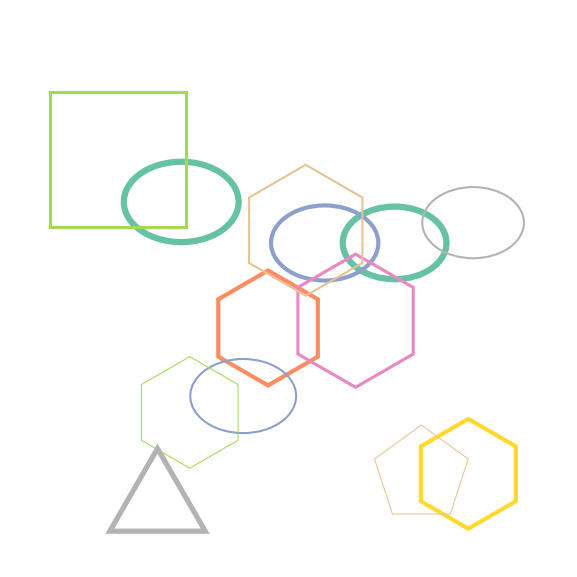[{"shape": "oval", "thickness": 3, "radius": 0.5, "center": [0.314, 0.649]}, {"shape": "oval", "thickness": 3, "radius": 0.45, "center": [0.683, 0.579]}, {"shape": "hexagon", "thickness": 2, "radius": 0.5, "center": [0.464, 0.431]}, {"shape": "oval", "thickness": 2, "radius": 0.46, "center": [0.562, 0.578]}, {"shape": "oval", "thickness": 1, "radius": 0.46, "center": [0.421, 0.313]}, {"shape": "hexagon", "thickness": 1.5, "radius": 0.58, "center": [0.616, 0.444]}, {"shape": "hexagon", "thickness": 0.5, "radius": 0.48, "center": [0.329, 0.285]}, {"shape": "square", "thickness": 1.5, "radius": 0.59, "center": [0.204, 0.723]}, {"shape": "hexagon", "thickness": 2, "radius": 0.48, "center": [0.811, 0.179]}, {"shape": "pentagon", "thickness": 0.5, "radius": 0.43, "center": [0.73, 0.178]}, {"shape": "hexagon", "thickness": 1, "radius": 0.57, "center": [0.529, 0.6]}, {"shape": "triangle", "thickness": 2.5, "radius": 0.48, "center": [0.273, 0.127]}, {"shape": "oval", "thickness": 1, "radius": 0.44, "center": [0.819, 0.614]}]